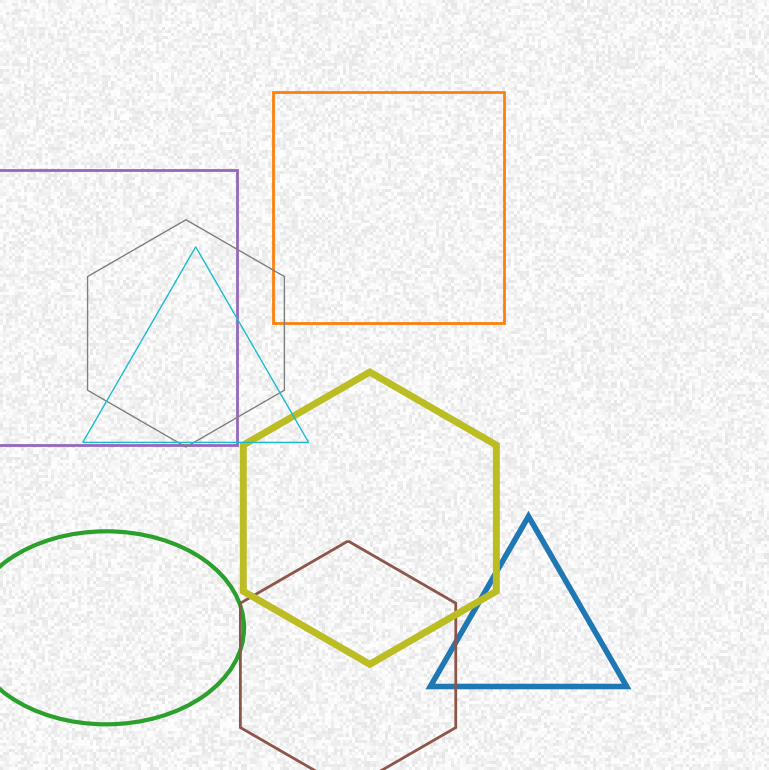[{"shape": "triangle", "thickness": 2, "radius": 0.74, "center": [0.686, 0.182]}, {"shape": "square", "thickness": 1, "radius": 0.75, "center": [0.504, 0.73]}, {"shape": "oval", "thickness": 1.5, "radius": 0.9, "center": [0.138, 0.185]}, {"shape": "square", "thickness": 1, "radius": 0.89, "center": [0.129, 0.601]}, {"shape": "hexagon", "thickness": 1, "radius": 0.81, "center": [0.452, 0.136]}, {"shape": "hexagon", "thickness": 0.5, "radius": 0.74, "center": [0.242, 0.567]}, {"shape": "hexagon", "thickness": 2.5, "radius": 0.95, "center": [0.48, 0.327]}, {"shape": "triangle", "thickness": 0.5, "radius": 0.85, "center": [0.254, 0.51]}]